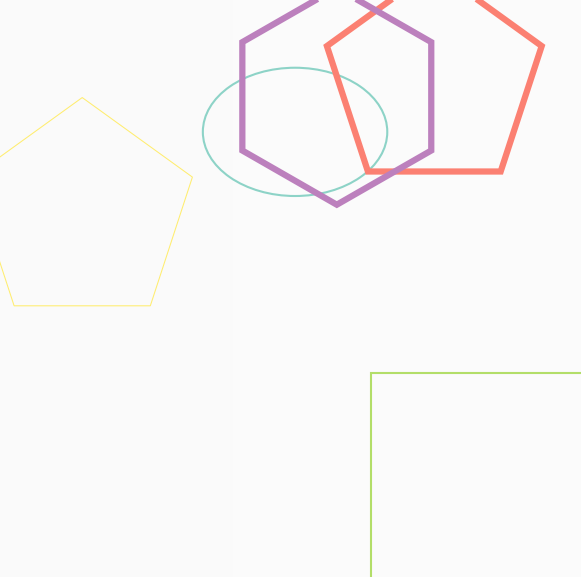[{"shape": "oval", "thickness": 1, "radius": 0.79, "center": [0.508, 0.771]}, {"shape": "pentagon", "thickness": 3, "radius": 0.97, "center": [0.747, 0.859]}, {"shape": "square", "thickness": 1, "radius": 0.93, "center": [0.824, 0.167]}, {"shape": "hexagon", "thickness": 3, "radius": 0.94, "center": [0.579, 0.832]}, {"shape": "pentagon", "thickness": 0.5, "radius": 1.0, "center": [0.141, 0.631]}]